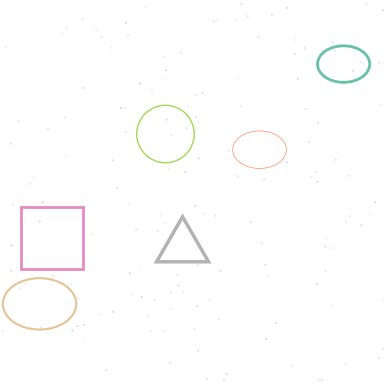[{"shape": "oval", "thickness": 2, "radius": 0.34, "center": [0.892, 0.834]}, {"shape": "oval", "thickness": 0.5, "radius": 0.35, "center": [0.674, 0.611]}, {"shape": "square", "thickness": 2, "radius": 0.4, "center": [0.134, 0.381]}, {"shape": "circle", "thickness": 1, "radius": 0.37, "center": [0.43, 0.652]}, {"shape": "oval", "thickness": 1.5, "radius": 0.48, "center": [0.103, 0.211]}, {"shape": "triangle", "thickness": 2.5, "radius": 0.39, "center": [0.474, 0.359]}]